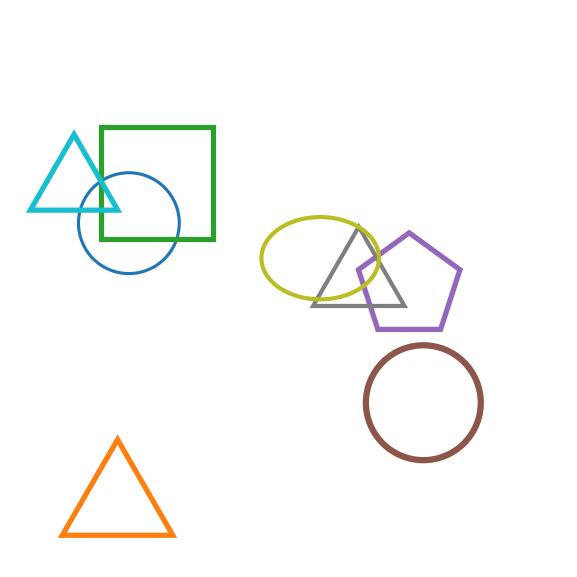[{"shape": "circle", "thickness": 1.5, "radius": 0.44, "center": [0.223, 0.613]}, {"shape": "triangle", "thickness": 2.5, "radius": 0.55, "center": [0.204, 0.127]}, {"shape": "square", "thickness": 2.5, "radius": 0.49, "center": [0.272, 0.682]}, {"shape": "pentagon", "thickness": 2.5, "radius": 0.46, "center": [0.709, 0.504]}, {"shape": "circle", "thickness": 3, "radius": 0.5, "center": [0.733, 0.302]}, {"shape": "triangle", "thickness": 2, "radius": 0.46, "center": [0.621, 0.515]}, {"shape": "oval", "thickness": 2, "radius": 0.51, "center": [0.554, 0.552]}, {"shape": "triangle", "thickness": 2.5, "radius": 0.44, "center": [0.128, 0.679]}]